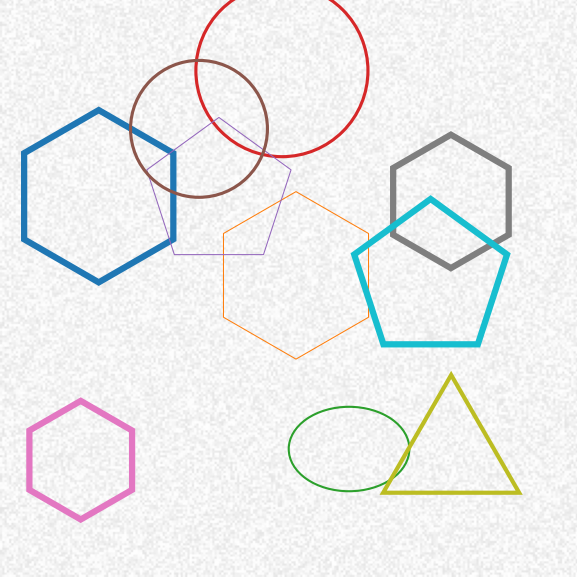[{"shape": "hexagon", "thickness": 3, "radius": 0.75, "center": [0.171, 0.659]}, {"shape": "hexagon", "thickness": 0.5, "radius": 0.73, "center": [0.513, 0.522]}, {"shape": "oval", "thickness": 1, "radius": 0.52, "center": [0.604, 0.222]}, {"shape": "circle", "thickness": 1.5, "radius": 0.74, "center": [0.488, 0.877]}, {"shape": "pentagon", "thickness": 0.5, "radius": 0.66, "center": [0.379, 0.664]}, {"shape": "circle", "thickness": 1.5, "radius": 0.59, "center": [0.345, 0.776]}, {"shape": "hexagon", "thickness": 3, "radius": 0.51, "center": [0.14, 0.202]}, {"shape": "hexagon", "thickness": 3, "radius": 0.58, "center": [0.781, 0.65]}, {"shape": "triangle", "thickness": 2, "radius": 0.68, "center": [0.781, 0.214]}, {"shape": "pentagon", "thickness": 3, "radius": 0.7, "center": [0.746, 0.515]}]